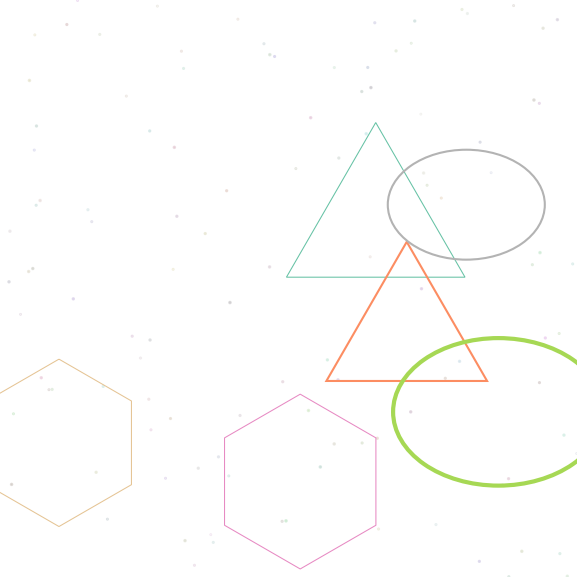[{"shape": "triangle", "thickness": 0.5, "radius": 0.89, "center": [0.651, 0.608]}, {"shape": "triangle", "thickness": 1, "radius": 0.8, "center": [0.704, 0.42]}, {"shape": "hexagon", "thickness": 0.5, "radius": 0.76, "center": [0.52, 0.165]}, {"shape": "oval", "thickness": 2, "radius": 0.91, "center": [0.863, 0.286]}, {"shape": "hexagon", "thickness": 0.5, "radius": 0.72, "center": [0.102, 0.232]}, {"shape": "oval", "thickness": 1, "radius": 0.68, "center": [0.807, 0.645]}]